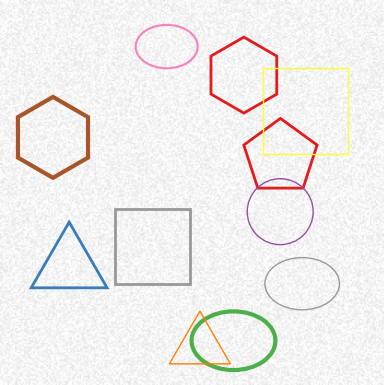[{"shape": "pentagon", "thickness": 2, "radius": 0.5, "center": [0.728, 0.592]}, {"shape": "hexagon", "thickness": 2, "radius": 0.49, "center": [0.633, 0.805]}, {"shape": "triangle", "thickness": 2, "radius": 0.57, "center": [0.18, 0.309]}, {"shape": "oval", "thickness": 3, "radius": 0.54, "center": [0.606, 0.115]}, {"shape": "circle", "thickness": 1, "radius": 0.43, "center": [0.728, 0.45]}, {"shape": "triangle", "thickness": 1, "radius": 0.46, "center": [0.519, 0.101]}, {"shape": "square", "thickness": 1, "radius": 0.56, "center": [0.793, 0.711]}, {"shape": "hexagon", "thickness": 3, "radius": 0.53, "center": [0.138, 0.643]}, {"shape": "oval", "thickness": 1.5, "radius": 0.4, "center": [0.433, 0.879]}, {"shape": "square", "thickness": 2, "radius": 0.49, "center": [0.396, 0.36]}, {"shape": "oval", "thickness": 1, "radius": 0.48, "center": [0.785, 0.263]}]